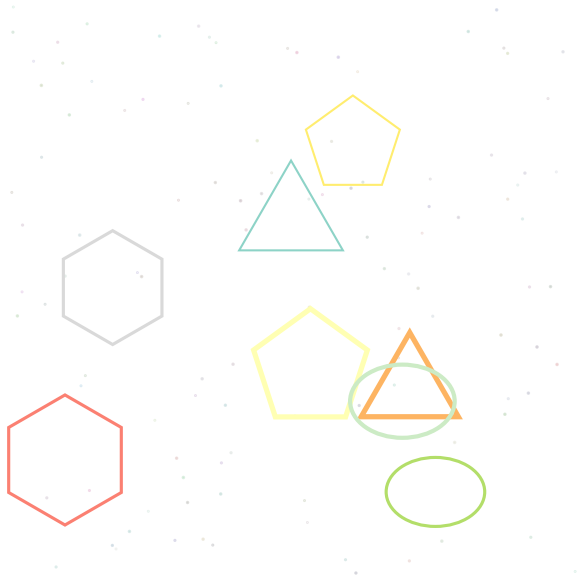[{"shape": "triangle", "thickness": 1, "radius": 0.52, "center": [0.504, 0.617]}, {"shape": "pentagon", "thickness": 2.5, "radius": 0.52, "center": [0.538, 0.361]}, {"shape": "hexagon", "thickness": 1.5, "radius": 0.56, "center": [0.113, 0.203]}, {"shape": "triangle", "thickness": 2.5, "radius": 0.49, "center": [0.71, 0.326]}, {"shape": "oval", "thickness": 1.5, "radius": 0.43, "center": [0.754, 0.147]}, {"shape": "hexagon", "thickness": 1.5, "radius": 0.49, "center": [0.195, 0.501]}, {"shape": "oval", "thickness": 2, "radius": 0.45, "center": [0.697, 0.304]}, {"shape": "pentagon", "thickness": 1, "radius": 0.43, "center": [0.611, 0.748]}]